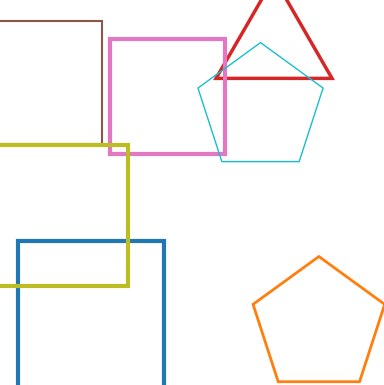[{"shape": "square", "thickness": 3, "radius": 0.95, "center": [0.235, 0.186]}, {"shape": "pentagon", "thickness": 2, "radius": 0.9, "center": [0.828, 0.154]}, {"shape": "triangle", "thickness": 2.5, "radius": 0.87, "center": [0.712, 0.883]}, {"shape": "square", "thickness": 1.5, "radius": 0.8, "center": [0.105, 0.785]}, {"shape": "square", "thickness": 3, "radius": 0.75, "center": [0.434, 0.749]}, {"shape": "square", "thickness": 3, "radius": 0.92, "center": [0.15, 0.441]}, {"shape": "pentagon", "thickness": 1, "radius": 0.85, "center": [0.677, 0.718]}]